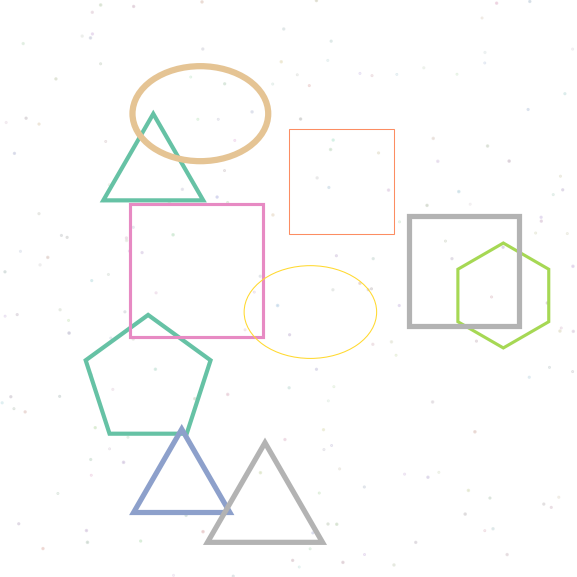[{"shape": "triangle", "thickness": 2, "radius": 0.5, "center": [0.265, 0.702]}, {"shape": "pentagon", "thickness": 2, "radius": 0.57, "center": [0.256, 0.34]}, {"shape": "square", "thickness": 0.5, "radius": 0.45, "center": [0.592, 0.685]}, {"shape": "triangle", "thickness": 2.5, "radius": 0.48, "center": [0.315, 0.16]}, {"shape": "square", "thickness": 1.5, "radius": 0.58, "center": [0.34, 0.53]}, {"shape": "hexagon", "thickness": 1.5, "radius": 0.45, "center": [0.872, 0.487]}, {"shape": "oval", "thickness": 0.5, "radius": 0.57, "center": [0.537, 0.459]}, {"shape": "oval", "thickness": 3, "radius": 0.59, "center": [0.347, 0.802]}, {"shape": "square", "thickness": 2.5, "radius": 0.48, "center": [0.804, 0.531]}, {"shape": "triangle", "thickness": 2.5, "radius": 0.57, "center": [0.459, 0.118]}]